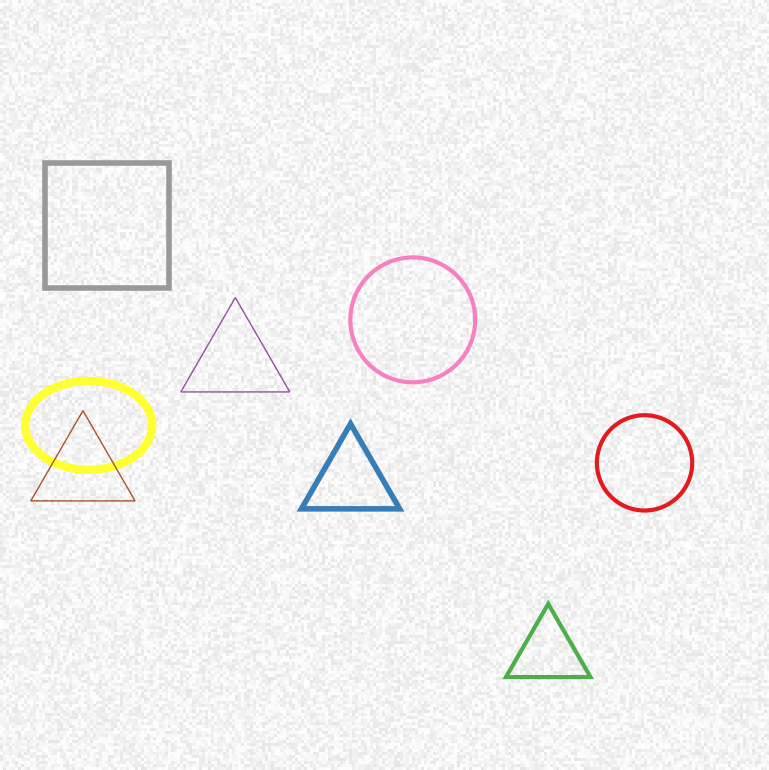[{"shape": "circle", "thickness": 1.5, "radius": 0.31, "center": [0.837, 0.399]}, {"shape": "triangle", "thickness": 2, "radius": 0.37, "center": [0.455, 0.376]}, {"shape": "triangle", "thickness": 1.5, "radius": 0.32, "center": [0.712, 0.152]}, {"shape": "triangle", "thickness": 0.5, "radius": 0.41, "center": [0.306, 0.532]}, {"shape": "oval", "thickness": 3, "radius": 0.41, "center": [0.115, 0.448]}, {"shape": "triangle", "thickness": 0.5, "radius": 0.39, "center": [0.108, 0.389]}, {"shape": "circle", "thickness": 1.5, "radius": 0.41, "center": [0.536, 0.585]}, {"shape": "square", "thickness": 2, "radius": 0.41, "center": [0.139, 0.707]}]